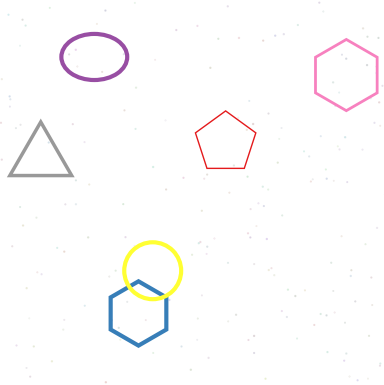[{"shape": "pentagon", "thickness": 1, "radius": 0.41, "center": [0.586, 0.629]}, {"shape": "hexagon", "thickness": 3, "radius": 0.42, "center": [0.36, 0.186]}, {"shape": "oval", "thickness": 3, "radius": 0.43, "center": [0.245, 0.852]}, {"shape": "circle", "thickness": 3, "radius": 0.37, "center": [0.397, 0.297]}, {"shape": "hexagon", "thickness": 2, "radius": 0.46, "center": [0.9, 0.805]}, {"shape": "triangle", "thickness": 2.5, "radius": 0.46, "center": [0.106, 0.59]}]